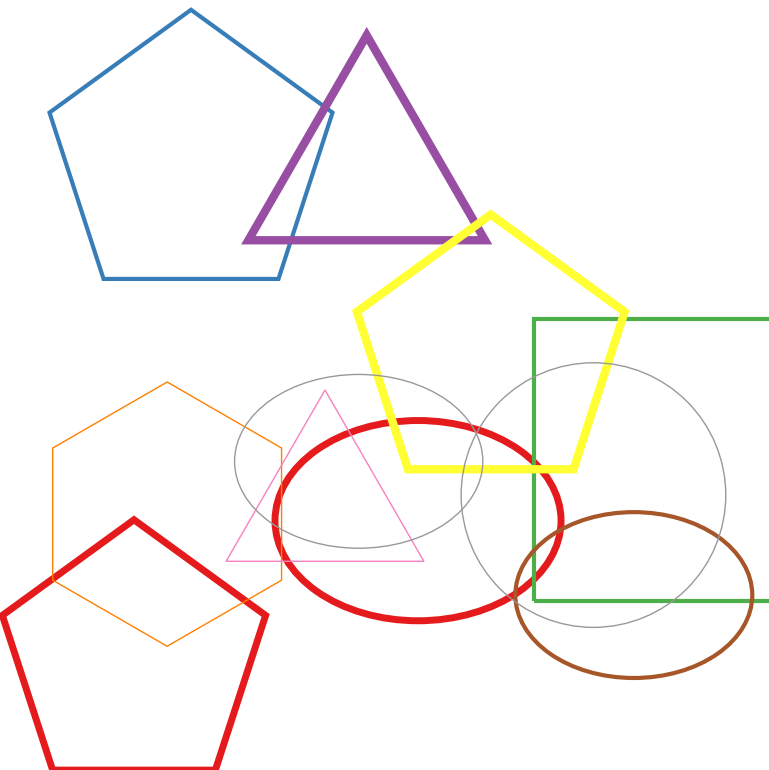[{"shape": "pentagon", "thickness": 2.5, "radius": 0.9, "center": [0.174, 0.145]}, {"shape": "oval", "thickness": 2.5, "radius": 0.93, "center": [0.543, 0.324]}, {"shape": "pentagon", "thickness": 1.5, "radius": 0.97, "center": [0.248, 0.794]}, {"shape": "square", "thickness": 1.5, "radius": 0.92, "center": [0.877, 0.402]}, {"shape": "triangle", "thickness": 3, "radius": 0.89, "center": [0.476, 0.777]}, {"shape": "hexagon", "thickness": 0.5, "radius": 0.86, "center": [0.217, 0.332]}, {"shape": "pentagon", "thickness": 3, "radius": 0.91, "center": [0.637, 0.539]}, {"shape": "oval", "thickness": 1.5, "radius": 0.77, "center": [0.823, 0.227]}, {"shape": "triangle", "thickness": 0.5, "radius": 0.74, "center": [0.422, 0.345]}, {"shape": "oval", "thickness": 0.5, "radius": 0.81, "center": [0.466, 0.401]}, {"shape": "circle", "thickness": 0.5, "radius": 0.86, "center": [0.771, 0.357]}]